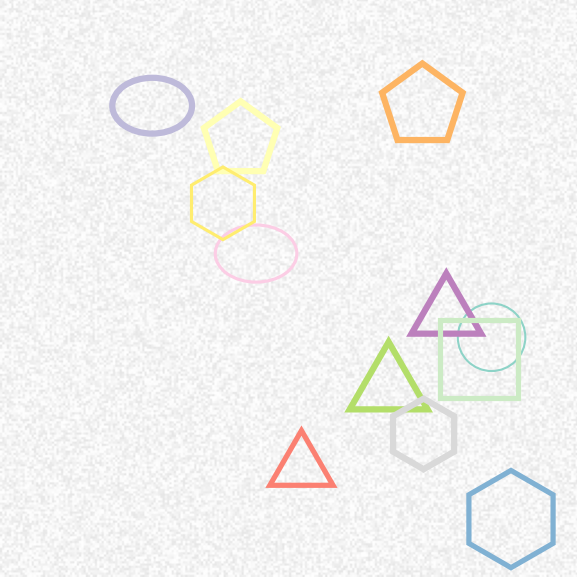[{"shape": "circle", "thickness": 1, "radius": 0.29, "center": [0.851, 0.415]}, {"shape": "pentagon", "thickness": 3, "radius": 0.33, "center": [0.417, 0.757]}, {"shape": "oval", "thickness": 3, "radius": 0.35, "center": [0.263, 0.816]}, {"shape": "triangle", "thickness": 2.5, "radius": 0.32, "center": [0.522, 0.19]}, {"shape": "hexagon", "thickness": 2.5, "radius": 0.42, "center": [0.885, 0.1]}, {"shape": "pentagon", "thickness": 3, "radius": 0.37, "center": [0.731, 0.816]}, {"shape": "triangle", "thickness": 3, "radius": 0.39, "center": [0.673, 0.329]}, {"shape": "oval", "thickness": 1.5, "radius": 0.35, "center": [0.443, 0.56]}, {"shape": "hexagon", "thickness": 3, "radius": 0.31, "center": [0.734, 0.248]}, {"shape": "triangle", "thickness": 3, "radius": 0.35, "center": [0.773, 0.456]}, {"shape": "square", "thickness": 2.5, "radius": 0.34, "center": [0.829, 0.377]}, {"shape": "hexagon", "thickness": 1.5, "radius": 0.31, "center": [0.386, 0.647]}]